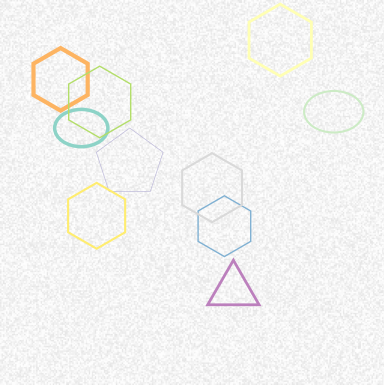[{"shape": "oval", "thickness": 2.5, "radius": 0.35, "center": [0.211, 0.667]}, {"shape": "hexagon", "thickness": 2, "radius": 0.47, "center": [0.728, 0.896]}, {"shape": "pentagon", "thickness": 0.5, "radius": 0.46, "center": [0.337, 0.576]}, {"shape": "hexagon", "thickness": 1, "radius": 0.39, "center": [0.583, 0.412]}, {"shape": "hexagon", "thickness": 3, "radius": 0.41, "center": [0.157, 0.794]}, {"shape": "hexagon", "thickness": 1, "radius": 0.47, "center": [0.259, 0.735]}, {"shape": "hexagon", "thickness": 1.5, "radius": 0.45, "center": [0.551, 0.513]}, {"shape": "triangle", "thickness": 2, "radius": 0.39, "center": [0.606, 0.247]}, {"shape": "oval", "thickness": 1.5, "radius": 0.39, "center": [0.867, 0.71]}, {"shape": "hexagon", "thickness": 1.5, "radius": 0.43, "center": [0.251, 0.44]}]